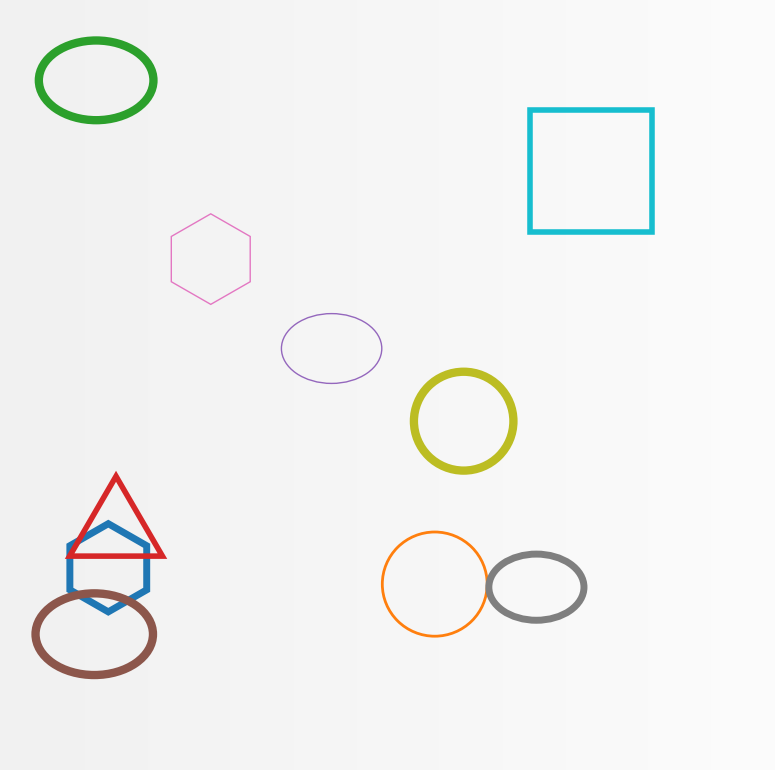[{"shape": "hexagon", "thickness": 2.5, "radius": 0.29, "center": [0.14, 0.263]}, {"shape": "circle", "thickness": 1, "radius": 0.34, "center": [0.561, 0.241]}, {"shape": "oval", "thickness": 3, "radius": 0.37, "center": [0.124, 0.896]}, {"shape": "triangle", "thickness": 2, "radius": 0.35, "center": [0.15, 0.312]}, {"shape": "oval", "thickness": 0.5, "radius": 0.32, "center": [0.428, 0.547]}, {"shape": "oval", "thickness": 3, "radius": 0.38, "center": [0.122, 0.176]}, {"shape": "hexagon", "thickness": 0.5, "radius": 0.29, "center": [0.272, 0.664]}, {"shape": "oval", "thickness": 2.5, "radius": 0.31, "center": [0.692, 0.237]}, {"shape": "circle", "thickness": 3, "radius": 0.32, "center": [0.598, 0.453]}, {"shape": "square", "thickness": 2, "radius": 0.4, "center": [0.763, 0.777]}]